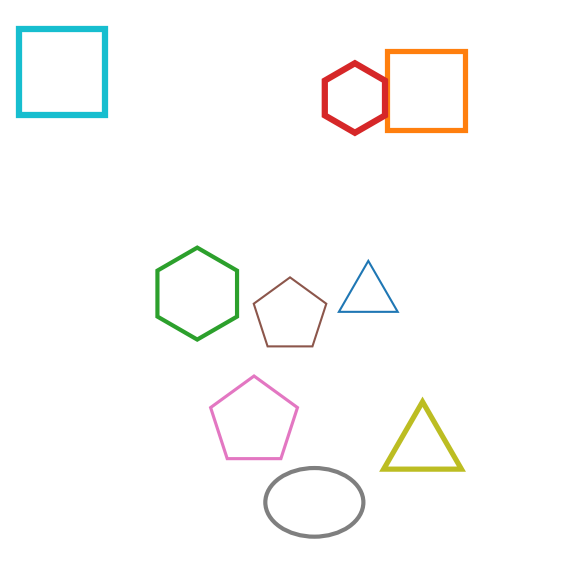[{"shape": "triangle", "thickness": 1, "radius": 0.29, "center": [0.638, 0.489]}, {"shape": "square", "thickness": 2.5, "radius": 0.34, "center": [0.738, 0.843]}, {"shape": "hexagon", "thickness": 2, "radius": 0.4, "center": [0.342, 0.491]}, {"shape": "hexagon", "thickness": 3, "radius": 0.3, "center": [0.615, 0.829]}, {"shape": "pentagon", "thickness": 1, "radius": 0.33, "center": [0.502, 0.453]}, {"shape": "pentagon", "thickness": 1.5, "radius": 0.4, "center": [0.44, 0.269]}, {"shape": "oval", "thickness": 2, "radius": 0.42, "center": [0.544, 0.129]}, {"shape": "triangle", "thickness": 2.5, "radius": 0.39, "center": [0.732, 0.226]}, {"shape": "square", "thickness": 3, "radius": 0.37, "center": [0.107, 0.875]}]